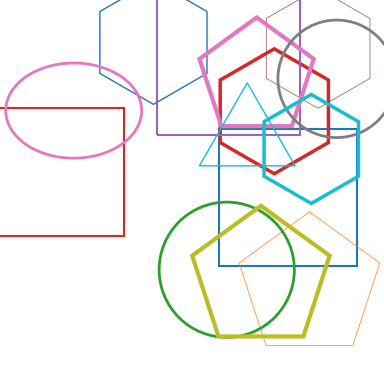[{"shape": "hexagon", "thickness": 1, "radius": 0.8, "center": [0.398, 0.89]}, {"shape": "square", "thickness": 1.5, "radius": 0.9, "center": [0.749, 0.487]}, {"shape": "pentagon", "thickness": 0.5, "radius": 0.96, "center": [0.804, 0.258]}, {"shape": "circle", "thickness": 2, "radius": 0.88, "center": [0.589, 0.299]}, {"shape": "square", "thickness": 1.5, "radius": 0.83, "center": [0.155, 0.553]}, {"shape": "hexagon", "thickness": 2.5, "radius": 0.81, "center": [0.713, 0.711]}, {"shape": "square", "thickness": 1.5, "radius": 0.93, "center": [0.593, 0.836]}, {"shape": "hexagon", "thickness": 0.5, "radius": 0.78, "center": [0.826, 0.874]}, {"shape": "oval", "thickness": 2, "radius": 0.88, "center": [0.191, 0.713]}, {"shape": "pentagon", "thickness": 3, "radius": 0.78, "center": [0.667, 0.799]}, {"shape": "circle", "thickness": 2, "radius": 0.76, "center": [0.874, 0.795]}, {"shape": "pentagon", "thickness": 3, "radius": 0.94, "center": [0.678, 0.278]}, {"shape": "hexagon", "thickness": 2.5, "radius": 0.71, "center": [0.808, 0.613]}, {"shape": "triangle", "thickness": 1, "radius": 0.72, "center": [0.642, 0.641]}]